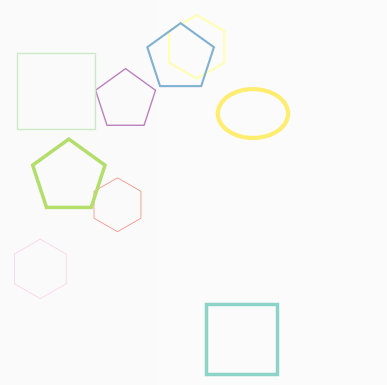[{"shape": "square", "thickness": 2.5, "radius": 0.46, "center": [0.624, 0.119]}, {"shape": "hexagon", "thickness": 1.5, "radius": 0.41, "center": [0.508, 0.878]}, {"shape": "hexagon", "thickness": 0.5, "radius": 0.35, "center": [0.303, 0.468]}, {"shape": "pentagon", "thickness": 1.5, "radius": 0.45, "center": [0.466, 0.849]}, {"shape": "pentagon", "thickness": 2.5, "radius": 0.49, "center": [0.178, 0.541]}, {"shape": "hexagon", "thickness": 0.5, "radius": 0.39, "center": [0.104, 0.302]}, {"shape": "pentagon", "thickness": 1, "radius": 0.41, "center": [0.324, 0.74]}, {"shape": "square", "thickness": 1, "radius": 0.5, "center": [0.144, 0.763]}, {"shape": "oval", "thickness": 3, "radius": 0.45, "center": [0.653, 0.705]}]